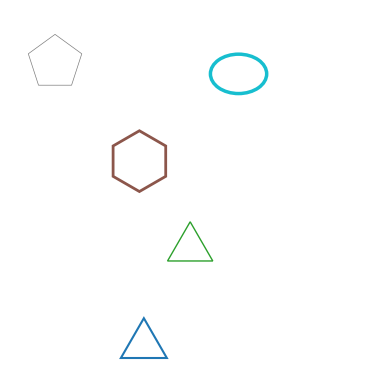[{"shape": "triangle", "thickness": 1.5, "radius": 0.34, "center": [0.374, 0.105]}, {"shape": "triangle", "thickness": 1, "radius": 0.34, "center": [0.494, 0.356]}, {"shape": "hexagon", "thickness": 2, "radius": 0.39, "center": [0.362, 0.581]}, {"shape": "pentagon", "thickness": 0.5, "radius": 0.36, "center": [0.143, 0.838]}, {"shape": "oval", "thickness": 2.5, "radius": 0.37, "center": [0.62, 0.808]}]